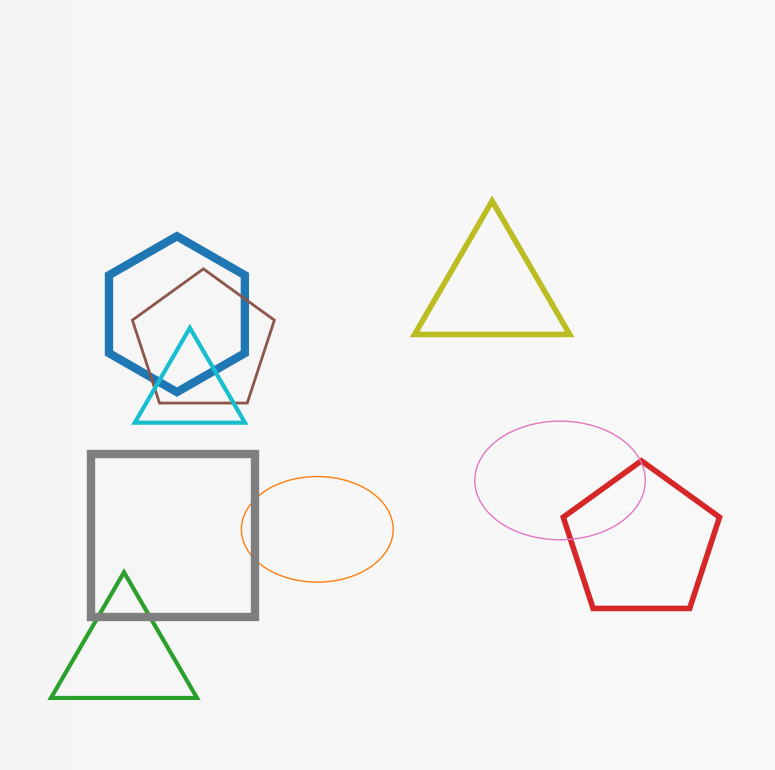[{"shape": "hexagon", "thickness": 3, "radius": 0.51, "center": [0.228, 0.592]}, {"shape": "oval", "thickness": 0.5, "radius": 0.49, "center": [0.409, 0.313]}, {"shape": "triangle", "thickness": 1.5, "radius": 0.54, "center": [0.16, 0.148]}, {"shape": "pentagon", "thickness": 2, "radius": 0.53, "center": [0.828, 0.296]}, {"shape": "pentagon", "thickness": 1, "radius": 0.48, "center": [0.262, 0.554]}, {"shape": "oval", "thickness": 0.5, "radius": 0.55, "center": [0.723, 0.376]}, {"shape": "square", "thickness": 3, "radius": 0.53, "center": [0.224, 0.304]}, {"shape": "triangle", "thickness": 2, "radius": 0.58, "center": [0.635, 0.623]}, {"shape": "triangle", "thickness": 1.5, "radius": 0.41, "center": [0.245, 0.492]}]